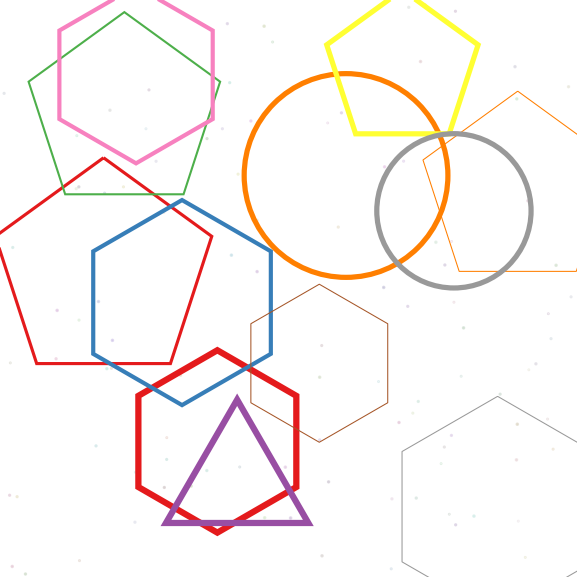[{"shape": "pentagon", "thickness": 1.5, "radius": 0.99, "center": [0.179, 0.529]}, {"shape": "hexagon", "thickness": 3, "radius": 0.79, "center": [0.376, 0.235]}, {"shape": "hexagon", "thickness": 2, "radius": 0.89, "center": [0.315, 0.475]}, {"shape": "pentagon", "thickness": 1, "radius": 0.87, "center": [0.215, 0.804]}, {"shape": "triangle", "thickness": 3, "radius": 0.71, "center": [0.411, 0.165]}, {"shape": "circle", "thickness": 2.5, "radius": 0.88, "center": [0.599, 0.695]}, {"shape": "pentagon", "thickness": 0.5, "radius": 0.86, "center": [0.896, 0.669]}, {"shape": "pentagon", "thickness": 2.5, "radius": 0.69, "center": [0.697, 0.879]}, {"shape": "hexagon", "thickness": 0.5, "radius": 0.68, "center": [0.553, 0.37]}, {"shape": "hexagon", "thickness": 2, "radius": 0.77, "center": [0.236, 0.87]}, {"shape": "circle", "thickness": 2.5, "radius": 0.67, "center": [0.786, 0.634]}, {"shape": "hexagon", "thickness": 0.5, "radius": 0.96, "center": [0.862, 0.122]}]